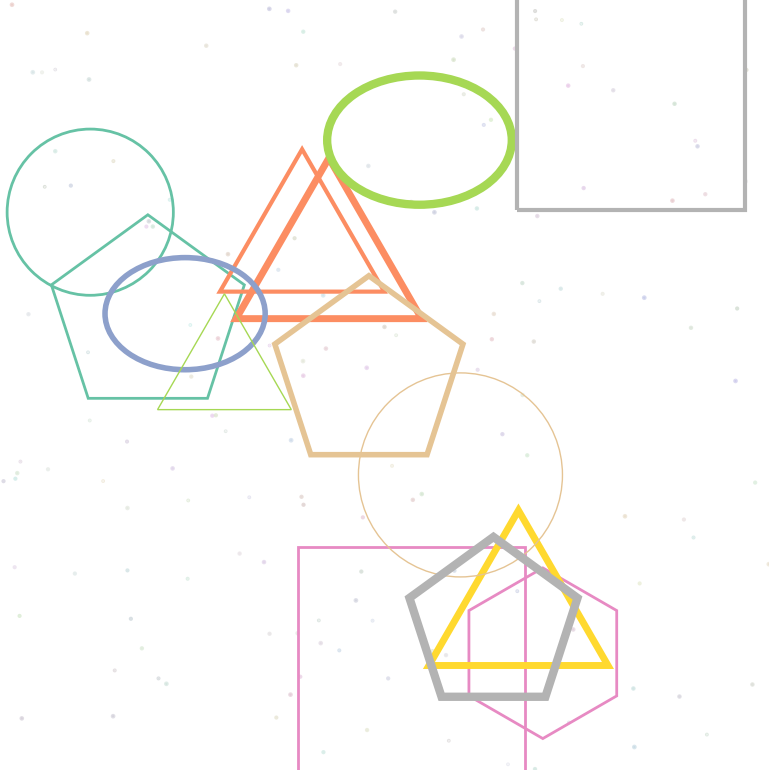[{"shape": "pentagon", "thickness": 1, "radius": 0.66, "center": [0.192, 0.589]}, {"shape": "circle", "thickness": 1, "radius": 0.54, "center": [0.117, 0.724]}, {"shape": "triangle", "thickness": 1.5, "radius": 0.62, "center": [0.392, 0.683]}, {"shape": "triangle", "thickness": 2.5, "radius": 0.7, "center": [0.427, 0.656]}, {"shape": "oval", "thickness": 2, "radius": 0.52, "center": [0.24, 0.593]}, {"shape": "hexagon", "thickness": 1, "radius": 0.55, "center": [0.705, 0.152]}, {"shape": "square", "thickness": 1, "radius": 0.74, "center": [0.534, 0.142]}, {"shape": "triangle", "thickness": 0.5, "radius": 0.5, "center": [0.291, 0.518]}, {"shape": "oval", "thickness": 3, "radius": 0.6, "center": [0.545, 0.818]}, {"shape": "triangle", "thickness": 2.5, "radius": 0.67, "center": [0.673, 0.203]}, {"shape": "pentagon", "thickness": 2, "radius": 0.64, "center": [0.479, 0.513]}, {"shape": "circle", "thickness": 0.5, "radius": 0.66, "center": [0.598, 0.383]}, {"shape": "pentagon", "thickness": 3, "radius": 0.57, "center": [0.641, 0.188]}, {"shape": "square", "thickness": 1.5, "radius": 0.74, "center": [0.82, 0.876]}]